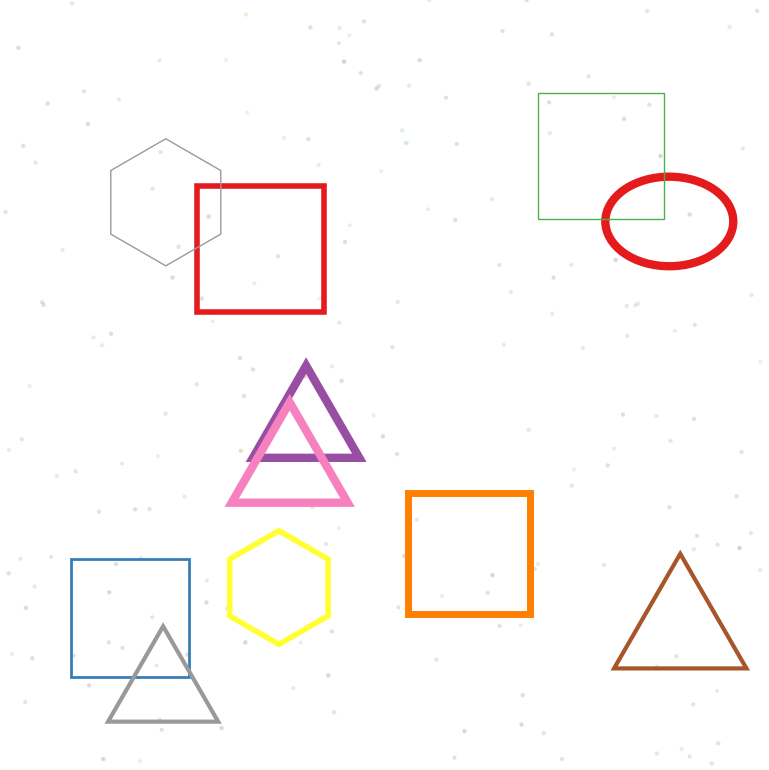[{"shape": "oval", "thickness": 3, "radius": 0.42, "center": [0.869, 0.712]}, {"shape": "square", "thickness": 2, "radius": 0.41, "center": [0.338, 0.676]}, {"shape": "square", "thickness": 1, "radius": 0.38, "center": [0.168, 0.197]}, {"shape": "square", "thickness": 0.5, "radius": 0.41, "center": [0.781, 0.797]}, {"shape": "triangle", "thickness": 3, "radius": 0.4, "center": [0.398, 0.445]}, {"shape": "square", "thickness": 2.5, "radius": 0.39, "center": [0.609, 0.281]}, {"shape": "hexagon", "thickness": 2, "radius": 0.37, "center": [0.362, 0.237]}, {"shape": "triangle", "thickness": 1.5, "radius": 0.5, "center": [0.883, 0.182]}, {"shape": "triangle", "thickness": 3, "radius": 0.43, "center": [0.376, 0.391]}, {"shape": "triangle", "thickness": 1.5, "radius": 0.41, "center": [0.212, 0.104]}, {"shape": "hexagon", "thickness": 0.5, "radius": 0.41, "center": [0.215, 0.737]}]